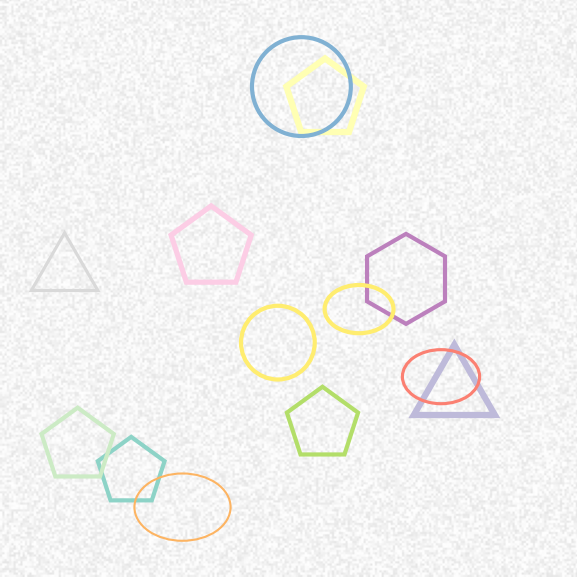[{"shape": "pentagon", "thickness": 2, "radius": 0.3, "center": [0.227, 0.182]}, {"shape": "pentagon", "thickness": 3, "radius": 0.35, "center": [0.563, 0.828]}, {"shape": "triangle", "thickness": 3, "radius": 0.41, "center": [0.787, 0.321]}, {"shape": "oval", "thickness": 1.5, "radius": 0.33, "center": [0.764, 0.347]}, {"shape": "circle", "thickness": 2, "radius": 0.43, "center": [0.522, 0.849]}, {"shape": "oval", "thickness": 1, "radius": 0.42, "center": [0.316, 0.121]}, {"shape": "pentagon", "thickness": 2, "radius": 0.32, "center": [0.558, 0.265]}, {"shape": "pentagon", "thickness": 2.5, "radius": 0.36, "center": [0.366, 0.57]}, {"shape": "triangle", "thickness": 1.5, "radius": 0.33, "center": [0.112, 0.529]}, {"shape": "hexagon", "thickness": 2, "radius": 0.39, "center": [0.703, 0.516]}, {"shape": "pentagon", "thickness": 2, "radius": 0.33, "center": [0.134, 0.227]}, {"shape": "circle", "thickness": 2, "radius": 0.32, "center": [0.481, 0.406]}, {"shape": "oval", "thickness": 2, "radius": 0.3, "center": [0.622, 0.464]}]